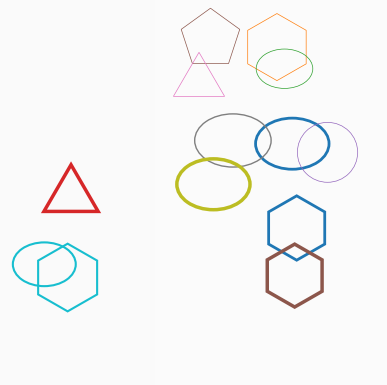[{"shape": "hexagon", "thickness": 2, "radius": 0.42, "center": [0.766, 0.408]}, {"shape": "oval", "thickness": 2, "radius": 0.47, "center": [0.754, 0.627]}, {"shape": "hexagon", "thickness": 0.5, "radius": 0.44, "center": [0.715, 0.878]}, {"shape": "oval", "thickness": 0.5, "radius": 0.37, "center": [0.734, 0.821]}, {"shape": "triangle", "thickness": 2.5, "radius": 0.4, "center": [0.183, 0.491]}, {"shape": "circle", "thickness": 0.5, "radius": 0.39, "center": [0.845, 0.604]}, {"shape": "hexagon", "thickness": 2.5, "radius": 0.41, "center": [0.76, 0.284]}, {"shape": "pentagon", "thickness": 0.5, "radius": 0.4, "center": [0.543, 0.899]}, {"shape": "triangle", "thickness": 0.5, "radius": 0.38, "center": [0.514, 0.788]}, {"shape": "oval", "thickness": 1, "radius": 0.49, "center": [0.601, 0.635]}, {"shape": "oval", "thickness": 2.5, "radius": 0.47, "center": [0.551, 0.521]}, {"shape": "hexagon", "thickness": 1.5, "radius": 0.44, "center": [0.175, 0.279]}, {"shape": "oval", "thickness": 1.5, "radius": 0.41, "center": [0.114, 0.314]}]